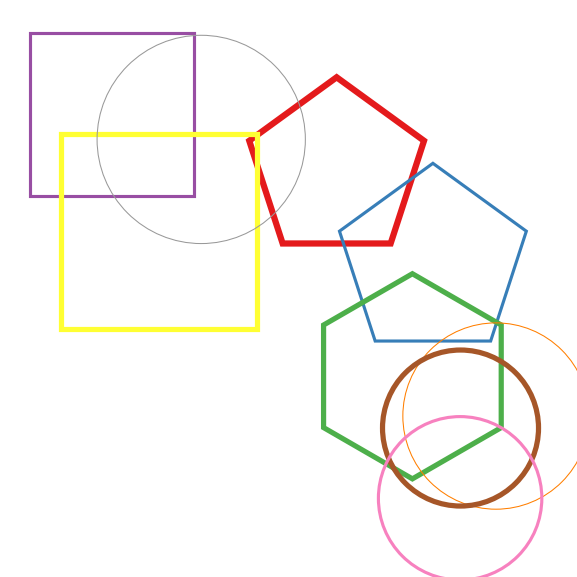[{"shape": "pentagon", "thickness": 3, "radius": 0.8, "center": [0.583, 0.706]}, {"shape": "pentagon", "thickness": 1.5, "radius": 0.85, "center": [0.75, 0.546]}, {"shape": "hexagon", "thickness": 2.5, "radius": 0.89, "center": [0.714, 0.348]}, {"shape": "square", "thickness": 1.5, "radius": 0.71, "center": [0.194, 0.801]}, {"shape": "circle", "thickness": 0.5, "radius": 0.81, "center": [0.859, 0.279]}, {"shape": "square", "thickness": 2.5, "radius": 0.84, "center": [0.275, 0.598]}, {"shape": "circle", "thickness": 2.5, "radius": 0.68, "center": [0.797, 0.258]}, {"shape": "circle", "thickness": 1.5, "radius": 0.71, "center": [0.797, 0.136]}, {"shape": "circle", "thickness": 0.5, "radius": 0.9, "center": [0.348, 0.758]}]